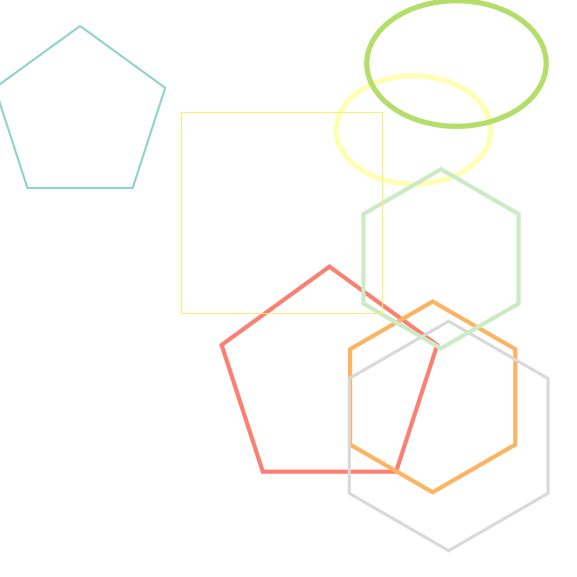[{"shape": "pentagon", "thickness": 1, "radius": 0.78, "center": [0.139, 0.799]}, {"shape": "oval", "thickness": 2.5, "radius": 0.67, "center": [0.716, 0.774]}, {"shape": "pentagon", "thickness": 2, "radius": 0.98, "center": [0.57, 0.341]}, {"shape": "hexagon", "thickness": 2, "radius": 0.83, "center": [0.749, 0.312]}, {"shape": "oval", "thickness": 2.5, "radius": 0.78, "center": [0.79, 0.889]}, {"shape": "hexagon", "thickness": 1.5, "radius": 0.99, "center": [0.777, 0.244]}, {"shape": "hexagon", "thickness": 2, "radius": 0.78, "center": [0.764, 0.551]}, {"shape": "square", "thickness": 0.5, "radius": 0.87, "center": [0.487, 0.631]}]